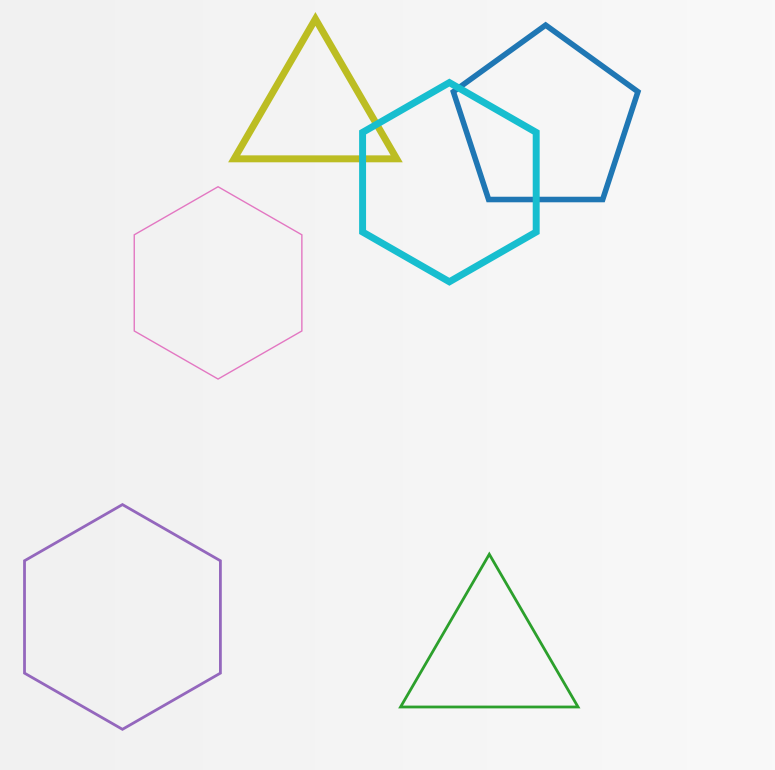[{"shape": "pentagon", "thickness": 2, "radius": 0.63, "center": [0.704, 0.842]}, {"shape": "triangle", "thickness": 1, "radius": 0.66, "center": [0.631, 0.148]}, {"shape": "hexagon", "thickness": 1, "radius": 0.73, "center": [0.158, 0.199]}, {"shape": "hexagon", "thickness": 0.5, "radius": 0.62, "center": [0.281, 0.633]}, {"shape": "triangle", "thickness": 2.5, "radius": 0.61, "center": [0.407, 0.854]}, {"shape": "hexagon", "thickness": 2.5, "radius": 0.65, "center": [0.58, 0.763]}]